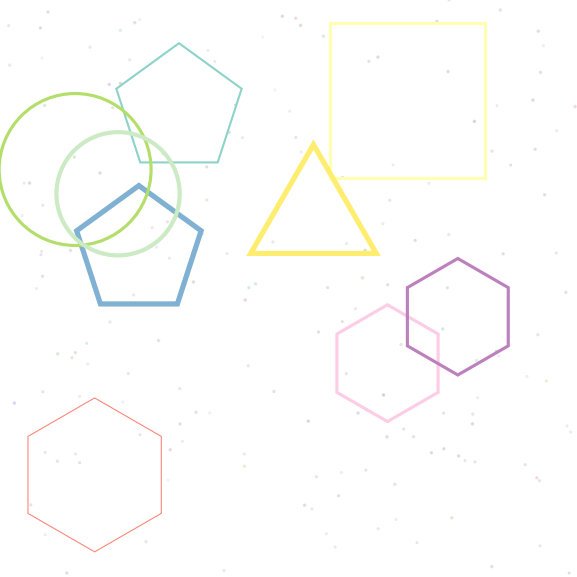[{"shape": "pentagon", "thickness": 1, "radius": 0.57, "center": [0.31, 0.81]}, {"shape": "square", "thickness": 1.5, "radius": 0.67, "center": [0.706, 0.826]}, {"shape": "hexagon", "thickness": 0.5, "radius": 0.67, "center": [0.164, 0.177]}, {"shape": "pentagon", "thickness": 2.5, "radius": 0.57, "center": [0.24, 0.564]}, {"shape": "circle", "thickness": 1.5, "radius": 0.66, "center": [0.13, 0.706]}, {"shape": "hexagon", "thickness": 1.5, "radius": 0.51, "center": [0.671, 0.37]}, {"shape": "hexagon", "thickness": 1.5, "radius": 0.5, "center": [0.793, 0.451]}, {"shape": "circle", "thickness": 2, "radius": 0.53, "center": [0.204, 0.664]}, {"shape": "triangle", "thickness": 2.5, "radius": 0.63, "center": [0.543, 0.623]}]